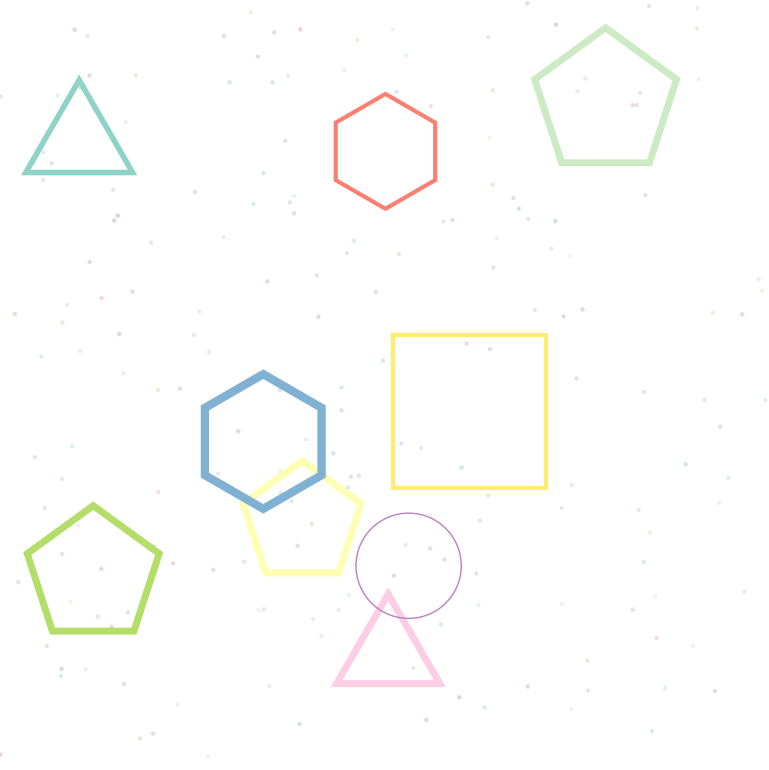[{"shape": "triangle", "thickness": 2, "radius": 0.4, "center": [0.103, 0.816]}, {"shape": "pentagon", "thickness": 2.5, "radius": 0.4, "center": [0.392, 0.321]}, {"shape": "hexagon", "thickness": 1.5, "radius": 0.37, "center": [0.501, 0.803]}, {"shape": "hexagon", "thickness": 3, "radius": 0.44, "center": [0.342, 0.427]}, {"shape": "pentagon", "thickness": 2.5, "radius": 0.45, "center": [0.121, 0.253]}, {"shape": "triangle", "thickness": 2.5, "radius": 0.39, "center": [0.504, 0.151]}, {"shape": "circle", "thickness": 0.5, "radius": 0.34, "center": [0.531, 0.265]}, {"shape": "pentagon", "thickness": 2.5, "radius": 0.48, "center": [0.787, 0.867]}, {"shape": "square", "thickness": 1.5, "radius": 0.5, "center": [0.61, 0.466]}]